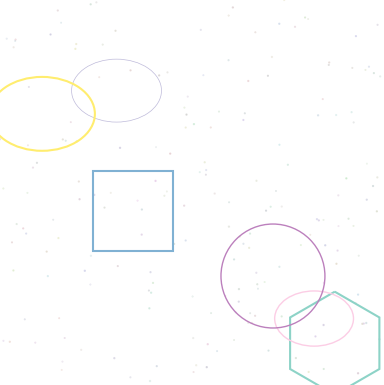[{"shape": "hexagon", "thickness": 1.5, "radius": 0.67, "center": [0.869, 0.108]}, {"shape": "oval", "thickness": 0.5, "radius": 0.58, "center": [0.303, 0.765]}, {"shape": "square", "thickness": 1.5, "radius": 0.52, "center": [0.345, 0.452]}, {"shape": "oval", "thickness": 1, "radius": 0.51, "center": [0.816, 0.173]}, {"shape": "circle", "thickness": 1, "radius": 0.68, "center": [0.709, 0.283]}, {"shape": "oval", "thickness": 1.5, "radius": 0.69, "center": [0.109, 0.704]}]